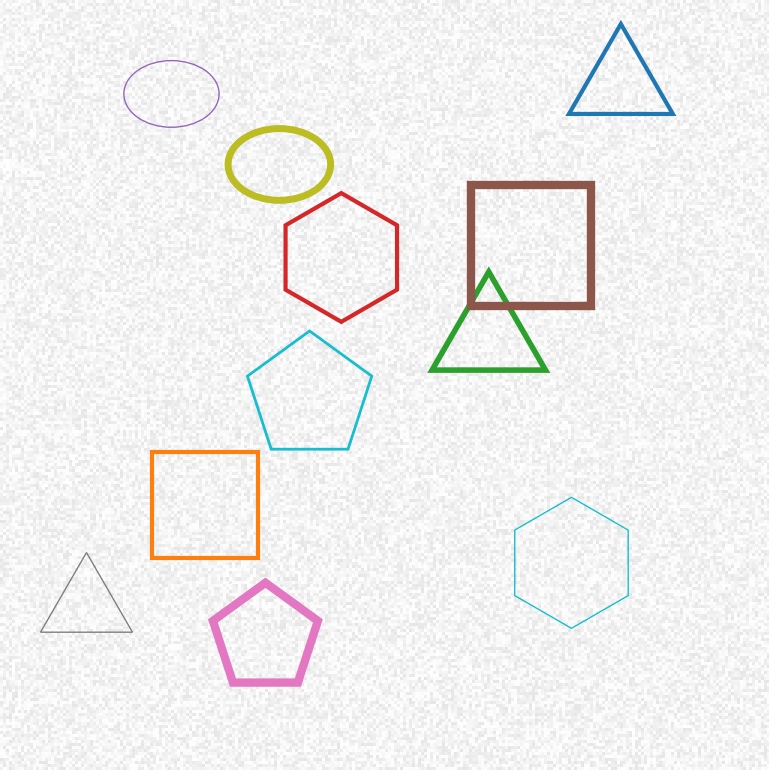[{"shape": "triangle", "thickness": 1.5, "radius": 0.39, "center": [0.806, 0.891]}, {"shape": "square", "thickness": 1.5, "radius": 0.34, "center": [0.266, 0.344]}, {"shape": "triangle", "thickness": 2, "radius": 0.43, "center": [0.635, 0.562]}, {"shape": "hexagon", "thickness": 1.5, "radius": 0.42, "center": [0.443, 0.666]}, {"shape": "oval", "thickness": 0.5, "radius": 0.31, "center": [0.223, 0.878]}, {"shape": "square", "thickness": 3, "radius": 0.39, "center": [0.689, 0.681]}, {"shape": "pentagon", "thickness": 3, "radius": 0.36, "center": [0.345, 0.172]}, {"shape": "triangle", "thickness": 0.5, "radius": 0.34, "center": [0.112, 0.213]}, {"shape": "oval", "thickness": 2.5, "radius": 0.33, "center": [0.363, 0.786]}, {"shape": "hexagon", "thickness": 0.5, "radius": 0.43, "center": [0.742, 0.269]}, {"shape": "pentagon", "thickness": 1, "radius": 0.42, "center": [0.402, 0.485]}]